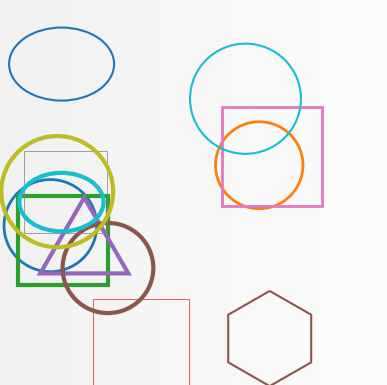[{"shape": "oval", "thickness": 1.5, "radius": 0.68, "center": [0.159, 0.834]}, {"shape": "circle", "thickness": 2, "radius": 0.6, "center": [0.13, 0.414]}, {"shape": "circle", "thickness": 2, "radius": 0.56, "center": [0.669, 0.571]}, {"shape": "square", "thickness": 3, "radius": 0.58, "center": [0.163, 0.376]}, {"shape": "square", "thickness": 0.5, "radius": 0.62, "center": [0.364, 0.101]}, {"shape": "triangle", "thickness": 3, "radius": 0.66, "center": [0.217, 0.355]}, {"shape": "hexagon", "thickness": 1.5, "radius": 0.62, "center": [0.696, 0.121]}, {"shape": "circle", "thickness": 3, "radius": 0.59, "center": [0.279, 0.304]}, {"shape": "square", "thickness": 2, "radius": 0.64, "center": [0.702, 0.594]}, {"shape": "square", "thickness": 0.5, "radius": 0.54, "center": [0.17, 0.501]}, {"shape": "circle", "thickness": 3, "radius": 0.72, "center": [0.148, 0.502]}, {"shape": "circle", "thickness": 1.5, "radius": 0.72, "center": [0.634, 0.744]}, {"shape": "oval", "thickness": 3, "radius": 0.54, "center": [0.159, 0.475]}]